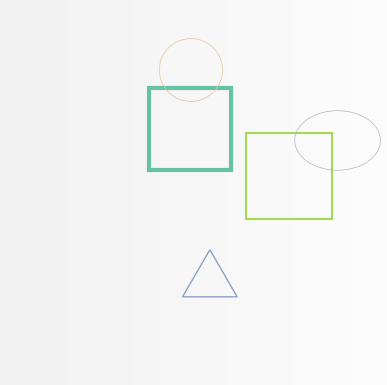[{"shape": "square", "thickness": 3, "radius": 0.53, "center": [0.491, 0.666]}, {"shape": "triangle", "thickness": 1, "radius": 0.41, "center": [0.542, 0.27]}, {"shape": "square", "thickness": 1.5, "radius": 0.56, "center": [0.745, 0.543]}, {"shape": "circle", "thickness": 0.5, "radius": 0.41, "center": [0.493, 0.818]}, {"shape": "oval", "thickness": 0.5, "radius": 0.55, "center": [0.871, 0.635]}]